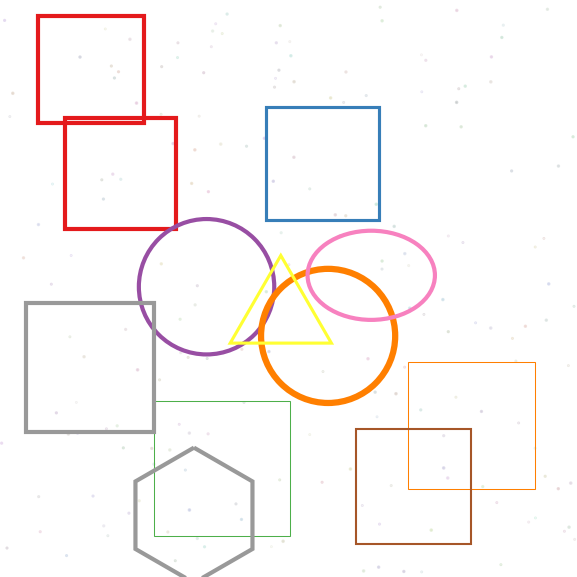[{"shape": "square", "thickness": 2, "radius": 0.48, "center": [0.208, 0.699]}, {"shape": "square", "thickness": 2, "radius": 0.46, "center": [0.158, 0.879]}, {"shape": "square", "thickness": 1.5, "radius": 0.49, "center": [0.558, 0.717]}, {"shape": "square", "thickness": 0.5, "radius": 0.59, "center": [0.385, 0.188]}, {"shape": "circle", "thickness": 2, "radius": 0.59, "center": [0.358, 0.503]}, {"shape": "circle", "thickness": 3, "radius": 0.58, "center": [0.568, 0.417]}, {"shape": "square", "thickness": 0.5, "radius": 0.55, "center": [0.816, 0.263]}, {"shape": "triangle", "thickness": 1.5, "radius": 0.51, "center": [0.486, 0.456]}, {"shape": "square", "thickness": 1, "radius": 0.49, "center": [0.716, 0.157]}, {"shape": "oval", "thickness": 2, "radius": 0.55, "center": [0.643, 0.522]}, {"shape": "square", "thickness": 2, "radius": 0.56, "center": [0.156, 0.363]}, {"shape": "hexagon", "thickness": 2, "radius": 0.58, "center": [0.336, 0.107]}]